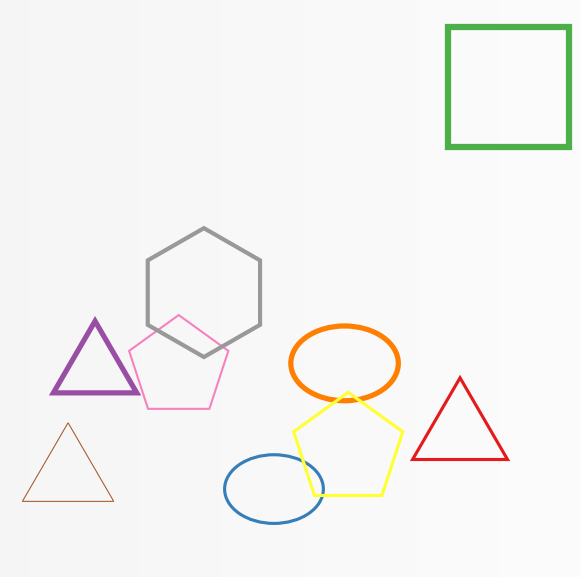[{"shape": "triangle", "thickness": 1.5, "radius": 0.47, "center": [0.791, 0.251]}, {"shape": "oval", "thickness": 1.5, "radius": 0.42, "center": [0.471, 0.152]}, {"shape": "square", "thickness": 3, "radius": 0.52, "center": [0.875, 0.848]}, {"shape": "triangle", "thickness": 2.5, "radius": 0.41, "center": [0.164, 0.36]}, {"shape": "oval", "thickness": 2.5, "radius": 0.46, "center": [0.593, 0.37]}, {"shape": "pentagon", "thickness": 1.5, "radius": 0.49, "center": [0.599, 0.221]}, {"shape": "triangle", "thickness": 0.5, "radius": 0.45, "center": [0.117, 0.176]}, {"shape": "pentagon", "thickness": 1, "radius": 0.45, "center": [0.307, 0.364]}, {"shape": "hexagon", "thickness": 2, "radius": 0.56, "center": [0.351, 0.492]}]